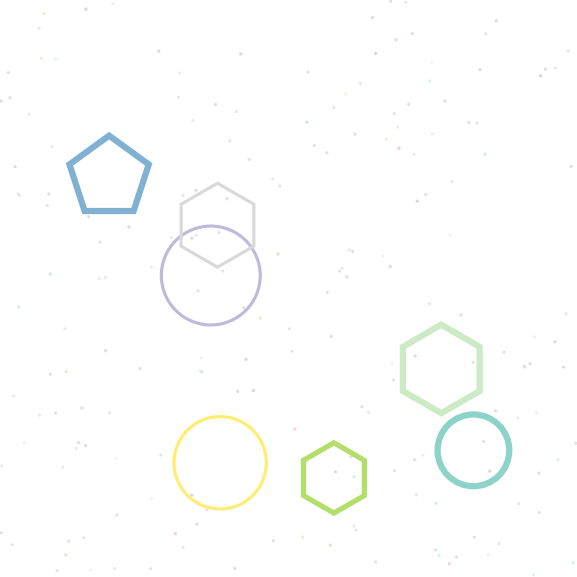[{"shape": "circle", "thickness": 3, "radius": 0.31, "center": [0.82, 0.219]}, {"shape": "circle", "thickness": 1.5, "radius": 0.43, "center": [0.365, 0.522]}, {"shape": "pentagon", "thickness": 3, "radius": 0.36, "center": [0.189, 0.692]}, {"shape": "hexagon", "thickness": 2.5, "radius": 0.3, "center": [0.578, 0.172]}, {"shape": "hexagon", "thickness": 1.5, "radius": 0.36, "center": [0.377, 0.609]}, {"shape": "hexagon", "thickness": 3, "radius": 0.38, "center": [0.764, 0.36]}, {"shape": "circle", "thickness": 1.5, "radius": 0.4, "center": [0.381, 0.198]}]